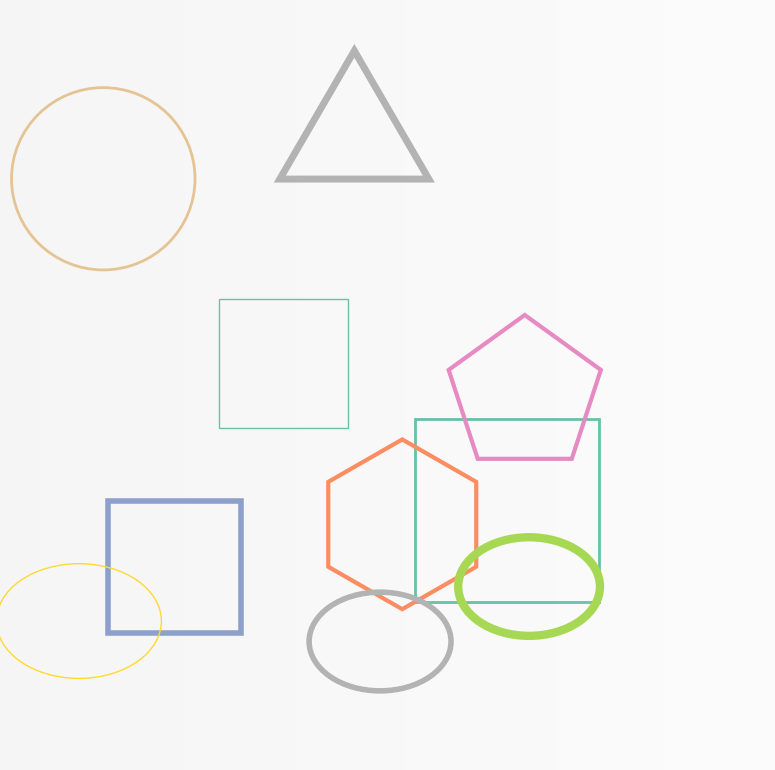[{"shape": "square", "thickness": 1, "radius": 0.59, "center": [0.654, 0.337]}, {"shape": "square", "thickness": 0.5, "radius": 0.42, "center": [0.366, 0.528]}, {"shape": "hexagon", "thickness": 1.5, "radius": 0.55, "center": [0.519, 0.319]}, {"shape": "square", "thickness": 2, "radius": 0.43, "center": [0.225, 0.264]}, {"shape": "pentagon", "thickness": 1.5, "radius": 0.52, "center": [0.677, 0.488]}, {"shape": "oval", "thickness": 3, "radius": 0.46, "center": [0.683, 0.238]}, {"shape": "oval", "thickness": 0.5, "radius": 0.53, "center": [0.102, 0.193]}, {"shape": "circle", "thickness": 1, "radius": 0.59, "center": [0.133, 0.768]}, {"shape": "oval", "thickness": 2, "radius": 0.46, "center": [0.49, 0.167]}, {"shape": "triangle", "thickness": 2.5, "radius": 0.56, "center": [0.457, 0.823]}]